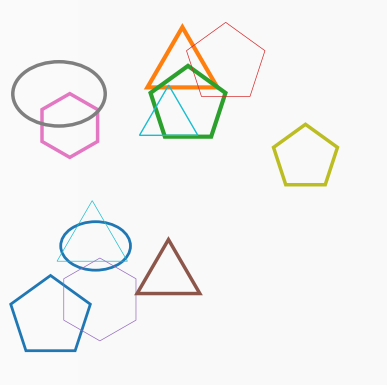[{"shape": "oval", "thickness": 2, "radius": 0.45, "center": [0.247, 0.361]}, {"shape": "pentagon", "thickness": 2, "radius": 0.54, "center": [0.13, 0.176]}, {"shape": "triangle", "thickness": 3, "radius": 0.52, "center": [0.471, 0.825]}, {"shape": "pentagon", "thickness": 3, "radius": 0.51, "center": [0.485, 0.727]}, {"shape": "pentagon", "thickness": 0.5, "radius": 0.53, "center": [0.583, 0.835]}, {"shape": "hexagon", "thickness": 0.5, "radius": 0.54, "center": [0.258, 0.222]}, {"shape": "triangle", "thickness": 2.5, "radius": 0.47, "center": [0.435, 0.284]}, {"shape": "hexagon", "thickness": 2.5, "radius": 0.41, "center": [0.18, 0.674]}, {"shape": "oval", "thickness": 2.5, "radius": 0.6, "center": [0.152, 0.756]}, {"shape": "pentagon", "thickness": 2.5, "radius": 0.43, "center": [0.788, 0.59]}, {"shape": "triangle", "thickness": 0.5, "radius": 0.52, "center": [0.238, 0.374]}, {"shape": "triangle", "thickness": 1, "radius": 0.43, "center": [0.435, 0.692]}]